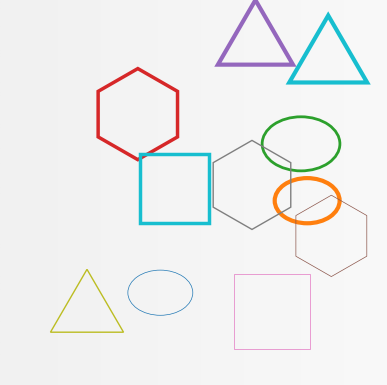[{"shape": "oval", "thickness": 0.5, "radius": 0.42, "center": [0.414, 0.24]}, {"shape": "oval", "thickness": 3, "radius": 0.42, "center": [0.793, 0.479]}, {"shape": "oval", "thickness": 2, "radius": 0.5, "center": [0.777, 0.626]}, {"shape": "hexagon", "thickness": 2.5, "radius": 0.59, "center": [0.356, 0.704]}, {"shape": "triangle", "thickness": 3, "radius": 0.56, "center": [0.659, 0.888]}, {"shape": "hexagon", "thickness": 0.5, "radius": 0.53, "center": [0.855, 0.387]}, {"shape": "square", "thickness": 0.5, "radius": 0.49, "center": [0.702, 0.191]}, {"shape": "hexagon", "thickness": 1, "radius": 0.58, "center": [0.65, 0.52]}, {"shape": "triangle", "thickness": 1, "radius": 0.54, "center": [0.224, 0.192]}, {"shape": "square", "thickness": 2.5, "radius": 0.45, "center": [0.452, 0.51]}, {"shape": "triangle", "thickness": 3, "radius": 0.58, "center": [0.847, 0.844]}]